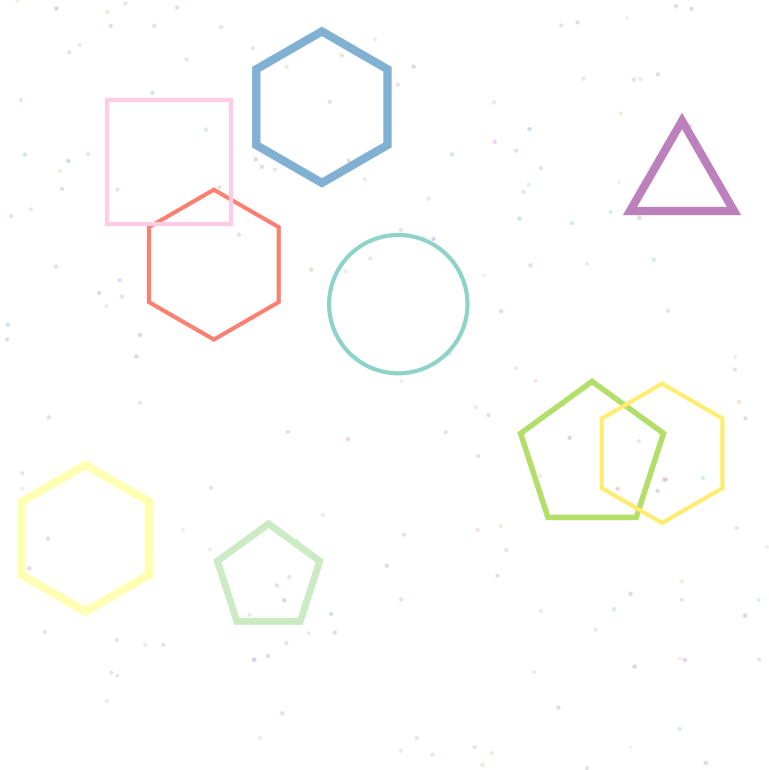[{"shape": "circle", "thickness": 1.5, "radius": 0.45, "center": [0.517, 0.605]}, {"shape": "hexagon", "thickness": 3, "radius": 0.48, "center": [0.111, 0.301]}, {"shape": "hexagon", "thickness": 1.5, "radius": 0.49, "center": [0.278, 0.656]}, {"shape": "hexagon", "thickness": 3, "radius": 0.49, "center": [0.418, 0.861]}, {"shape": "pentagon", "thickness": 2, "radius": 0.49, "center": [0.769, 0.407]}, {"shape": "square", "thickness": 1.5, "radius": 0.4, "center": [0.22, 0.79]}, {"shape": "triangle", "thickness": 3, "radius": 0.39, "center": [0.886, 0.765]}, {"shape": "pentagon", "thickness": 2.5, "radius": 0.35, "center": [0.349, 0.25]}, {"shape": "hexagon", "thickness": 1.5, "radius": 0.45, "center": [0.86, 0.411]}]